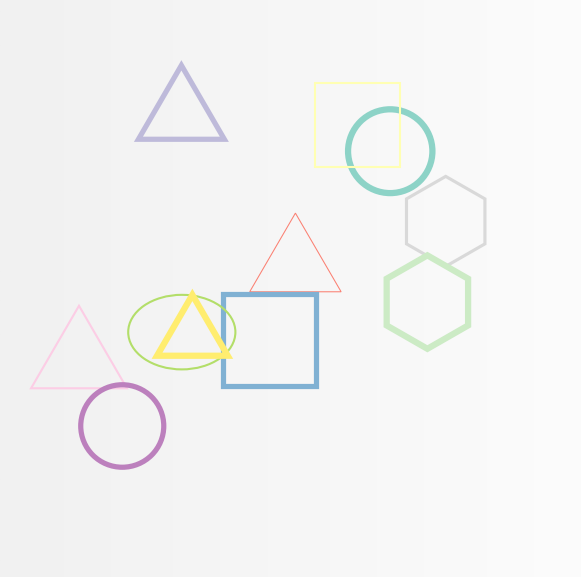[{"shape": "circle", "thickness": 3, "radius": 0.36, "center": [0.671, 0.737]}, {"shape": "square", "thickness": 1, "radius": 0.36, "center": [0.615, 0.782]}, {"shape": "triangle", "thickness": 2.5, "radius": 0.43, "center": [0.312, 0.801]}, {"shape": "triangle", "thickness": 0.5, "radius": 0.45, "center": [0.508, 0.539]}, {"shape": "square", "thickness": 2.5, "radius": 0.4, "center": [0.464, 0.411]}, {"shape": "oval", "thickness": 1, "radius": 0.46, "center": [0.313, 0.424]}, {"shape": "triangle", "thickness": 1, "radius": 0.48, "center": [0.136, 0.374]}, {"shape": "hexagon", "thickness": 1.5, "radius": 0.39, "center": [0.767, 0.616]}, {"shape": "circle", "thickness": 2.5, "radius": 0.36, "center": [0.21, 0.261]}, {"shape": "hexagon", "thickness": 3, "radius": 0.4, "center": [0.735, 0.476]}, {"shape": "triangle", "thickness": 3, "radius": 0.35, "center": [0.331, 0.418]}]